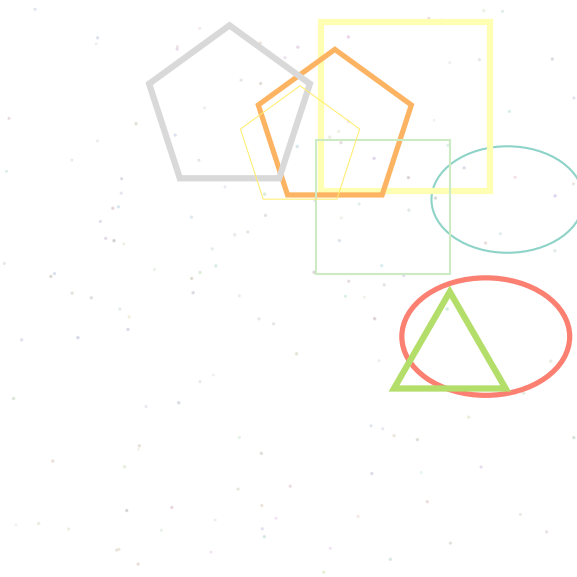[{"shape": "oval", "thickness": 1, "radius": 0.66, "center": [0.879, 0.654]}, {"shape": "square", "thickness": 3, "radius": 0.73, "center": [0.702, 0.814]}, {"shape": "oval", "thickness": 2.5, "radius": 0.73, "center": [0.841, 0.416]}, {"shape": "pentagon", "thickness": 2.5, "radius": 0.7, "center": [0.58, 0.774]}, {"shape": "triangle", "thickness": 3, "radius": 0.56, "center": [0.779, 0.382]}, {"shape": "pentagon", "thickness": 3, "radius": 0.73, "center": [0.397, 0.809]}, {"shape": "square", "thickness": 1, "radius": 0.58, "center": [0.663, 0.641]}, {"shape": "pentagon", "thickness": 0.5, "radius": 0.54, "center": [0.52, 0.742]}]